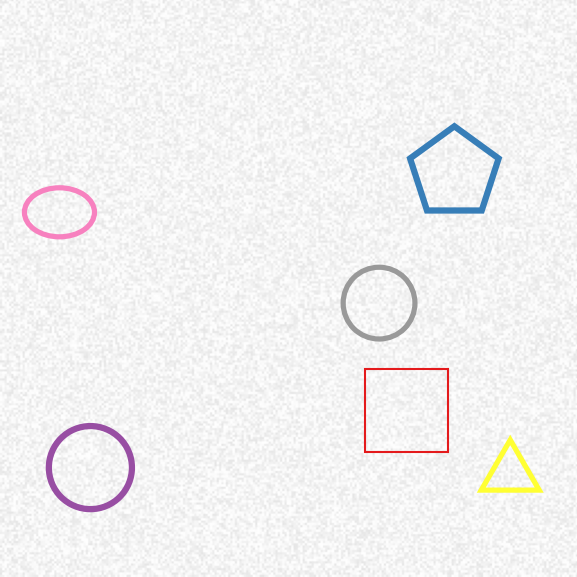[{"shape": "square", "thickness": 1, "radius": 0.36, "center": [0.703, 0.288]}, {"shape": "pentagon", "thickness": 3, "radius": 0.4, "center": [0.787, 0.7]}, {"shape": "circle", "thickness": 3, "radius": 0.36, "center": [0.157, 0.189]}, {"shape": "triangle", "thickness": 2.5, "radius": 0.29, "center": [0.884, 0.179]}, {"shape": "oval", "thickness": 2.5, "radius": 0.3, "center": [0.103, 0.632]}, {"shape": "circle", "thickness": 2.5, "radius": 0.31, "center": [0.656, 0.474]}]